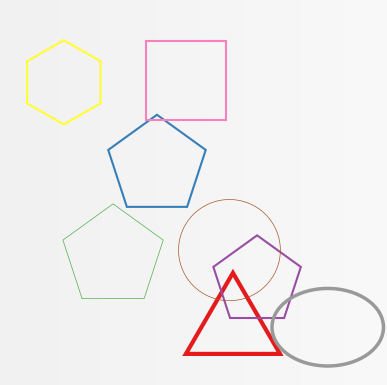[{"shape": "triangle", "thickness": 3, "radius": 0.7, "center": [0.601, 0.151]}, {"shape": "pentagon", "thickness": 1.5, "radius": 0.66, "center": [0.405, 0.57]}, {"shape": "pentagon", "thickness": 0.5, "radius": 0.68, "center": [0.292, 0.334]}, {"shape": "pentagon", "thickness": 1.5, "radius": 0.59, "center": [0.663, 0.27]}, {"shape": "hexagon", "thickness": 1.5, "radius": 0.55, "center": [0.165, 0.786]}, {"shape": "circle", "thickness": 0.5, "radius": 0.66, "center": [0.592, 0.35]}, {"shape": "square", "thickness": 1.5, "radius": 0.51, "center": [0.479, 0.791]}, {"shape": "oval", "thickness": 2.5, "radius": 0.72, "center": [0.846, 0.15]}]